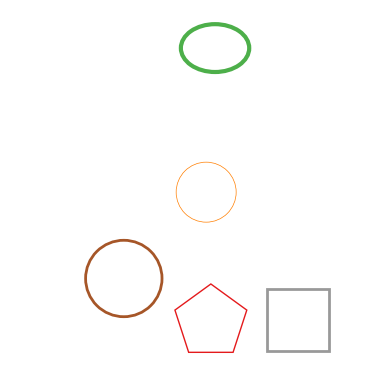[{"shape": "pentagon", "thickness": 1, "radius": 0.49, "center": [0.548, 0.164]}, {"shape": "oval", "thickness": 3, "radius": 0.44, "center": [0.559, 0.875]}, {"shape": "circle", "thickness": 0.5, "radius": 0.39, "center": [0.535, 0.501]}, {"shape": "circle", "thickness": 2, "radius": 0.5, "center": [0.322, 0.277]}, {"shape": "square", "thickness": 2, "radius": 0.41, "center": [0.774, 0.169]}]